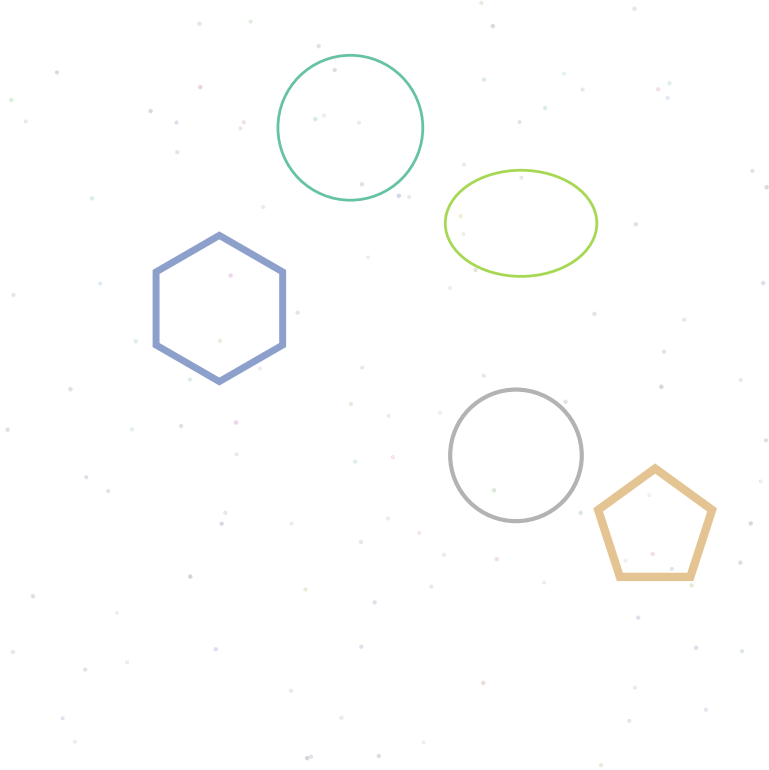[{"shape": "circle", "thickness": 1, "radius": 0.47, "center": [0.455, 0.834]}, {"shape": "hexagon", "thickness": 2.5, "radius": 0.47, "center": [0.285, 0.599]}, {"shape": "oval", "thickness": 1, "radius": 0.49, "center": [0.677, 0.71]}, {"shape": "pentagon", "thickness": 3, "radius": 0.39, "center": [0.851, 0.314]}, {"shape": "circle", "thickness": 1.5, "radius": 0.43, "center": [0.67, 0.409]}]